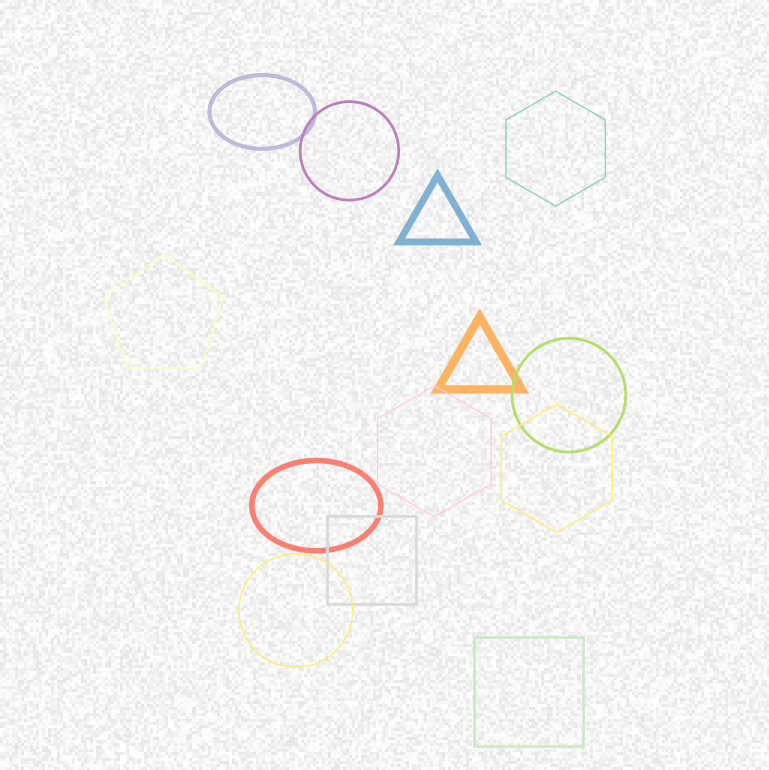[{"shape": "hexagon", "thickness": 0.5, "radius": 0.37, "center": [0.722, 0.807]}, {"shape": "pentagon", "thickness": 0.5, "radius": 0.41, "center": [0.213, 0.588]}, {"shape": "oval", "thickness": 1.5, "radius": 0.34, "center": [0.341, 0.855]}, {"shape": "oval", "thickness": 2, "radius": 0.42, "center": [0.411, 0.343]}, {"shape": "triangle", "thickness": 2.5, "radius": 0.29, "center": [0.568, 0.715]}, {"shape": "triangle", "thickness": 3, "radius": 0.32, "center": [0.623, 0.526]}, {"shape": "circle", "thickness": 1, "radius": 0.37, "center": [0.739, 0.487]}, {"shape": "hexagon", "thickness": 0.5, "radius": 0.43, "center": [0.564, 0.414]}, {"shape": "square", "thickness": 1, "radius": 0.29, "center": [0.483, 0.273]}, {"shape": "circle", "thickness": 1, "radius": 0.32, "center": [0.454, 0.804]}, {"shape": "square", "thickness": 1, "radius": 0.35, "center": [0.686, 0.102]}, {"shape": "hexagon", "thickness": 0.5, "radius": 0.42, "center": [0.723, 0.392]}, {"shape": "circle", "thickness": 0.5, "radius": 0.37, "center": [0.384, 0.207]}]